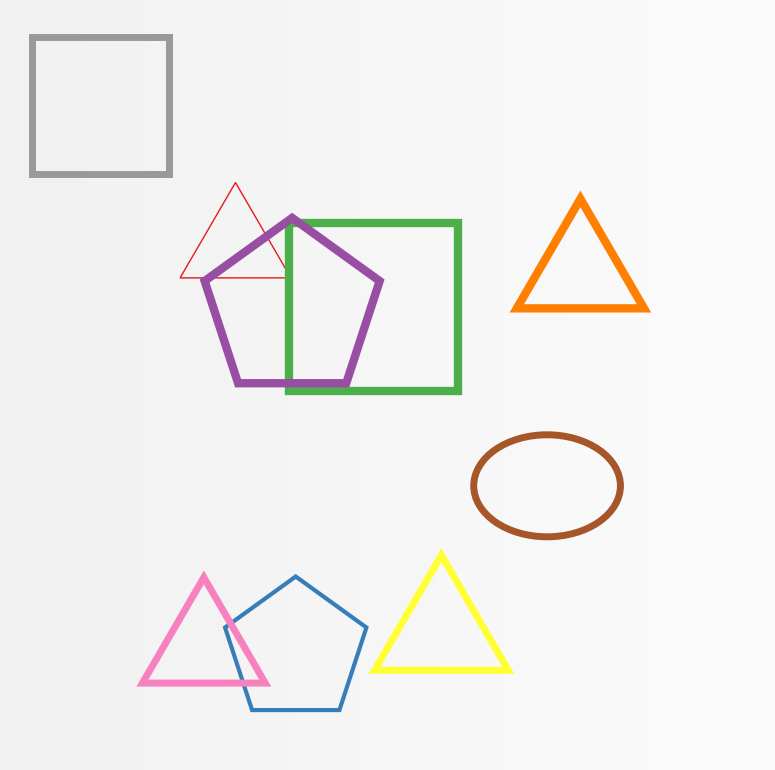[{"shape": "triangle", "thickness": 0.5, "radius": 0.41, "center": [0.304, 0.68]}, {"shape": "pentagon", "thickness": 1.5, "radius": 0.48, "center": [0.382, 0.155]}, {"shape": "square", "thickness": 3, "radius": 0.54, "center": [0.482, 0.601]}, {"shape": "pentagon", "thickness": 3, "radius": 0.59, "center": [0.377, 0.598]}, {"shape": "triangle", "thickness": 3, "radius": 0.47, "center": [0.749, 0.647]}, {"shape": "triangle", "thickness": 2.5, "radius": 0.5, "center": [0.57, 0.179]}, {"shape": "oval", "thickness": 2.5, "radius": 0.47, "center": [0.706, 0.369]}, {"shape": "triangle", "thickness": 2.5, "radius": 0.46, "center": [0.263, 0.159]}, {"shape": "square", "thickness": 2.5, "radius": 0.44, "center": [0.129, 0.863]}]